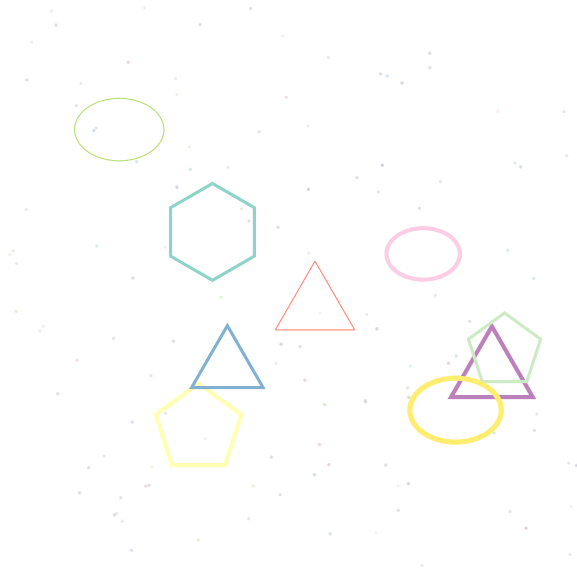[{"shape": "hexagon", "thickness": 1.5, "radius": 0.42, "center": [0.368, 0.598]}, {"shape": "pentagon", "thickness": 2, "radius": 0.39, "center": [0.344, 0.257]}, {"shape": "triangle", "thickness": 0.5, "radius": 0.4, "center": [0.545, 0.468]}, {"shape": "triangle", "thickness": 1.5, "radius": 0.36, "center": [0.394, 0.364]}, {"shape": "oval", "thickness": 0.5, "radius": 0.39, "center": [0.206, 0.775]}, {"shape": "oval", "thickness": 2, "radius": 0.32, "center": [0.733, 0.559]}, {"shape": "triangle", "thickness": 2, "radius": 0.41, "center": [0.852, 0.352]}, {"shape": "pentagon", "thickness": 1.5, "radius": 0.33, "center": [0.874, 0.392]}, {"shape": "oval", "thickness": 2.5, "radius": 0.4, "center": [0.789, 0.289]}]